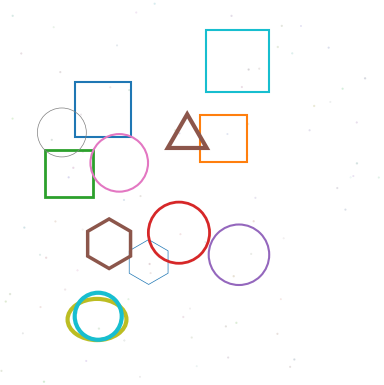[{"shape": "square", "thickness": 1.5, "radius": 0.36, "center": [0.267, 0.715]}, {"shape": "hexagon", "thickness": 0.5, "radius": 0.29, "center": [0.386, 0.319]}, {"shape": "square", "thickness": 1.5, "radius": 0.3, "center": [0.581, 0.64]}, {"shape": "square", "thickness": 2, "radius": 0.31, "center": [0.179, 0.549]}, {"shape": "circle", "thickness": 2, "radius": 0.4, "center": [0.465, 0.396]}, {"shape": "circle", "thickness": 1.5, "radius": 0.39, "center": [0.621, 0.338]}, {"shape": "hexagon", "thickness": 2.5, "radius": 0.32, "center": [0.283, 0.367]}, {"shape": "triangle", "thickness": 3, "radius": 0.29, "center": [0.486, 0.645]}, {"shape": "circle", "thickness": 1.5, "radius": 0.37, "center": [0.31, 0.577]}, {"shape": "circle", "thickness": 0.5, "radius": 0.32, "center": [0.161, 0.656]}, {"shape": "oval", "thickness": 3, "radius": 0.38, "center": [0.252, 0.17]}, {"shape": "square", "thickness": 1.5, "radius": 0.4, "center": [0.617, 0.842]}, {"shape": "circle", "thickness": 3, "radius": 0.31, "center": [0.255, 0.179]}]